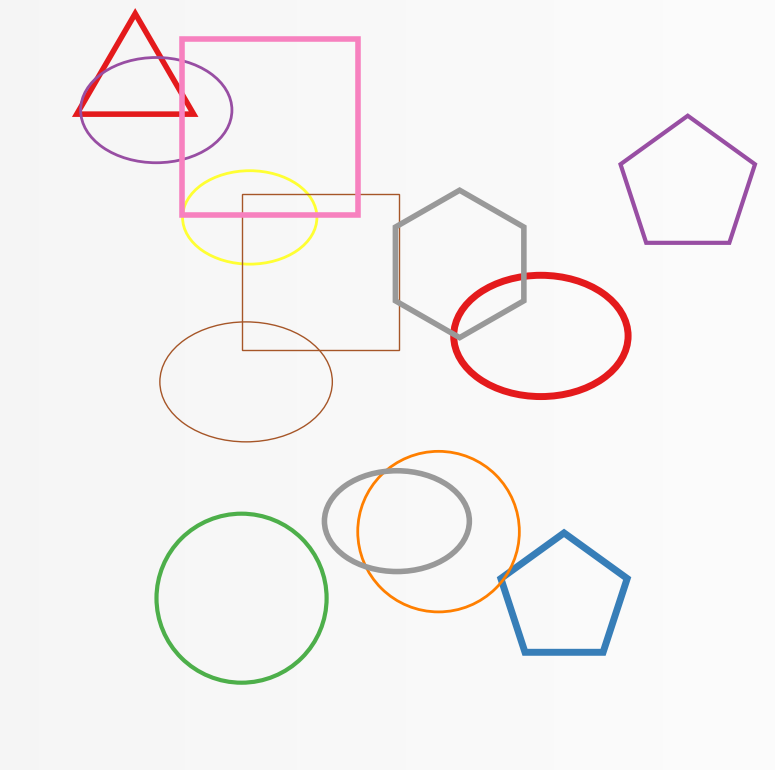[{"shape": "triangle", "thickness": 2, "radius": 0.44, "center": [0.174, 0.895]}, {"shape": "oval", "thickness": 2.5, "radius": 0.56, "center": [0.698, 0.564]}, {"shape": "pentagon", "thickness": 2.5, "radius": 0.43, "center": [0.728, 0.222]}, {"shape": "circle", "thickness": 1.5, "radius": 0.55, "center": [0.312, 0.223]}, {"shape": "pentagon", "thickness": 1.5, "radius": 0.46, "center": [0.887, 0.758]}, {"shape": "oval", "thickness": 1, "radius": 0.49, "center": [0.202, 0.857]}, {"shape": "circle", "thickness": 1, "radius": 0.52, "center": [0.566, 0.31]}, {"shape": "oval", "thickness": 1, "radius": 0.43, "center": [0.322, 0.718]}, {"shape": "square", "thickness": 0.5, "radius": 0.51, "center": [0.413, 0.647]}, {"shape": "oval", "thickness": 0.5, "radius": 0.56, "center": [0.318, 0.504]}, {"shape": "square", "thickness": 2, "radius": 0.57, "center": [0.348, 0.835]}, {"shape": "oval", "thickness": 2, "radius": 0.47, "center": [0.512, 0.323]}, {"shape": "hexagon", "thickness": 2, "radius": 0.48, "center": [0.593, 0.657]}]